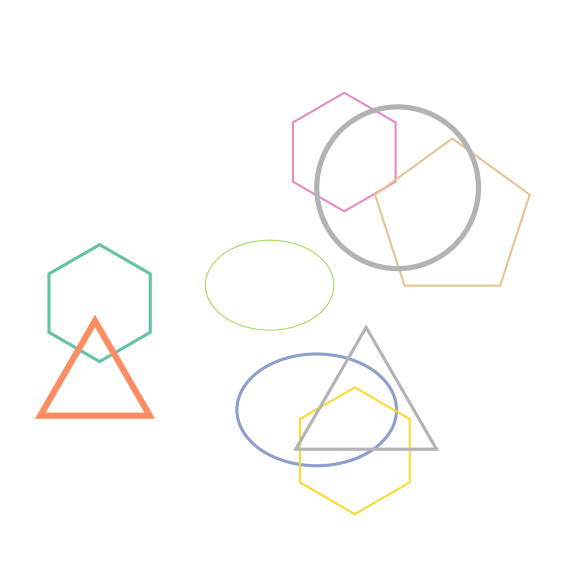[{"shape": "hexagon", "thickness": 1.5, "radius": 0.51, "center": [0.172, 0.474]}, {"shape": "triangle", "thickness": 3, "radius": 0.55, "center": [0.165, 0.334]}, {"shape": "oval", "thickness": 1.5, "radius": 0.69, "center": [0.548, 0.289]}, {"shape": "hexagon", "thickness": 1, "radius": 0.51, "center": [0.596, 0.736]}, {"shape": "oval", "thickness": 0.5, "radius": 0.56, "center": [0.467, 0.505]}, {"shape": "hexagon", "thickness": 1, "radius": 0.55, "center": [0.614, 0.219]}, {"shape": "pentagon", "thickness": 1, "radius": 0.7, "center": [0.783, 0.618]}, {"shape": "circle", "thickness": 2.5, "radius": 0.7, "center": [0.689, 0.674]}, {"shape": "triangle", "thickness": 1.5, "radius": 0.7, "center": [0.634, 0.292]}]